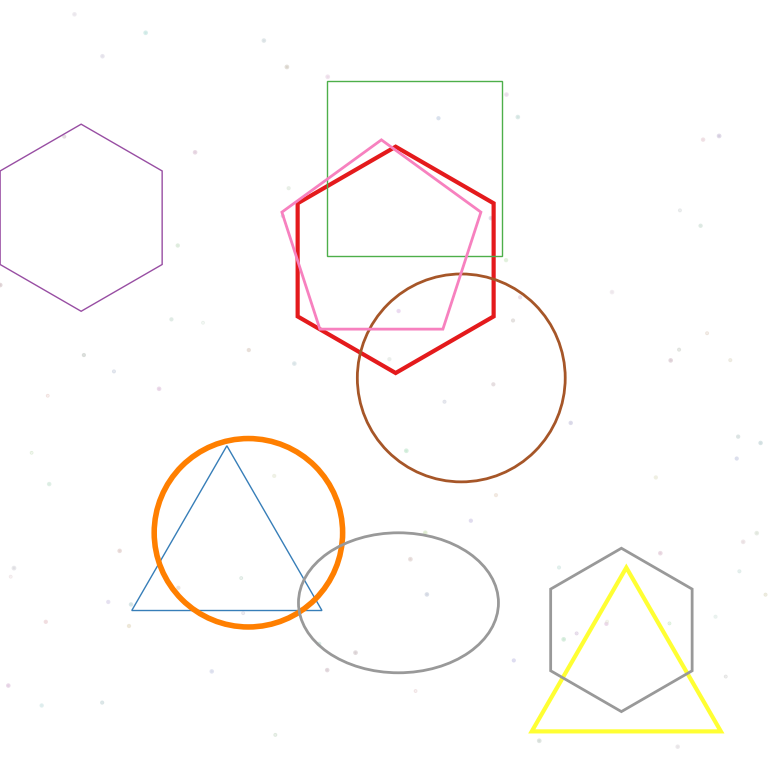[{"shape": "hexagon", "thickness": 1.5, "radius": 0.73, "center": [0.514, 0.663]}, {"shape": "triangle", "thickness": 0.5, "radius": 0.71, "center": [0.295, 0.278]}, {"shape": "square", "thickness": 0.5, "radius": 0.57, "center": [0.539, 0.781]}, {"shape": "hexagon", "thickness": 0.5, "radius": 0.61, "center": [0.105, 0.717]}, {"shape": "circle", "thickness": 2, "radius": 0.61, "center": [0.323, 0.308]}, {"shape": "triangle", "thickness": 1.5, "radius": 0.71, "center": [0.813, 0.121]}, {"shape": "circle", "thickness": 1, "radius": 0.67, "center": [0.599, 0.509]}, {"shape": "pentagon", "thickness": 1, "radius": 0.68, "center": [0.495, 0.682]}, {"shape": "hexagon", "thickness": 1, "radius": 0.53, "center": [0.807, 0.182]}, {"shape": "oval", "thickness": 1, "radius": 0.65, "center": [0.517, 0.217]}]